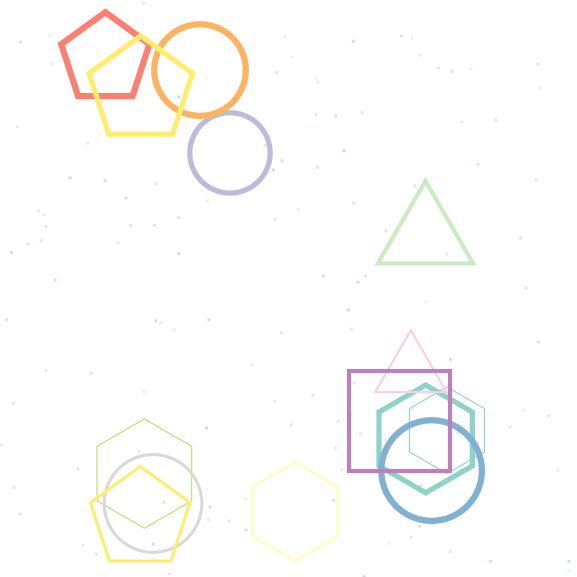[{"shape": "hexagon", "thickness": 0.5, "radius": 0.38, "center": [0.774, 0.254]}, {"shape": "hexagon", "thickness": 2.5, "radius": 0.47, "center": [0.737, 0.239]}, {"shape": "hexagon", "thickness": 1, "radius": 0.43, "center": [0.511, 0.113]}, {"shape": "circle", "thickness": 2.5, "radius": 0.35, "center": [0.398, 0.734]}, {"shape": "pentagon", "thickness": 3, "radius": 0.4, "center": [0.182, 0.898]}, {"shape": "circle", "thickness": 3, "radius": 0.44, "center": [0.747, 0.184]}, {"shape": "circle", "thickness": 3, "radius": 0.4, "center": [0.346, 0.878]}, {"shape": "hexagon", "thickness": 0.5, "radius": 0.47, "center": [0.25, 0.179]}, {"shape": "triangle", "thickness": 1, "radius": 0.36, "center": [0.711, 0.356]}, {"shape": "circle", "thickness": 1.5, "radius": 0.42, "center": [0.265, 0.127]}, {"shape": "square", "thickness": 2, "radius": 0.44, "center": [0.692, 0.27]}, {"shape": "triangle", "thickness": 2, "radius": 0.48, "center": [0.737, 0.591]}, {"shape": "pentagon", "thickness": 1.5, "radius": 0.45, "center": [0.243, 0.101]}, {"shape": "pentagon", "thickness": 2.5, "radius": 0.47, "center": [0.244, 0.843]}]